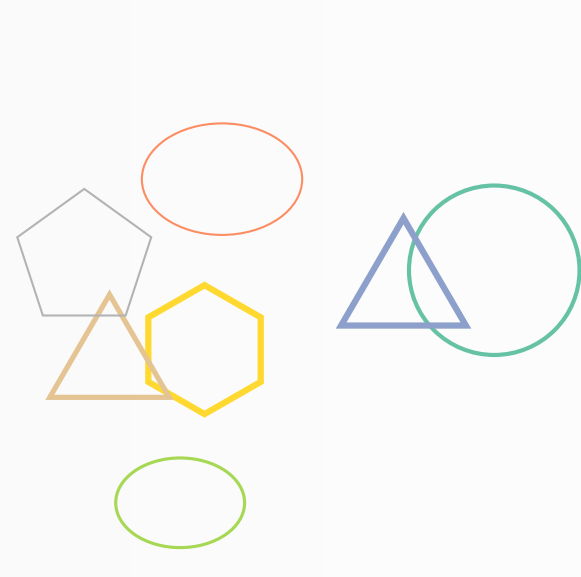[{"shape": "circle", "thickness": 2, "radius": 0.73, "center": [0.85, 0.531]}, {"shape": "oval", "thickness": 1, "radius": 0.69, "center": [0.382, 0.689]}, {"shape": "triangle", "thickness": 3, "radius": 0.62, "center": [0.694, 0.497]}, {"shape": "oval", "thickness": 1.5, "radius": 0.55, "center": [0.31, 0.129]}, {"shape": "hexagon", "thickness": 3, "radius": 0.56, "center": [0.352, 0.394]}, {"shape": "triangle", "thickness": 2.5, "radius": 0.59, "center": [0.188, 0.37]}, {"shape": "pentagon", "thickness": 1, "radius": 0.61, "center": [0.145, 0.551]}]